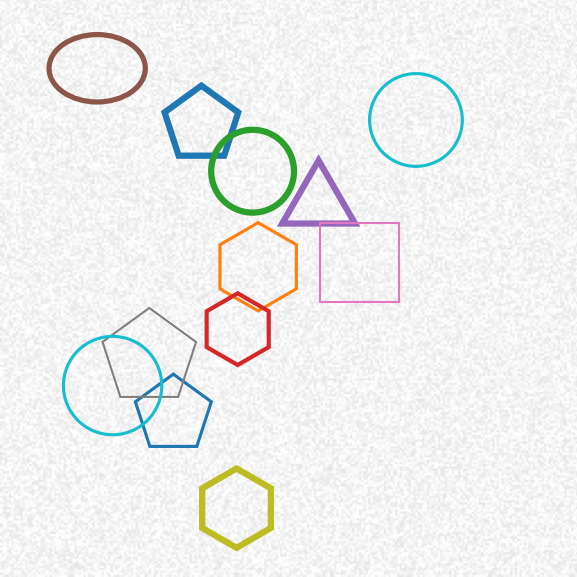[{"shape": "pentagon", "thickness": 3, "radius": 0.34, "center": [0.349, 0.784]}, {"shape": "pentagon", "thickness": 1.5, "radius": 0.35, "center": [0.3, 0.282]}, {"shape": "hexagon", "thickness": 1.5, "radius": 0.38, "center": [0.447, 0.537]}, {"shape": "circle", "thickness": 3, "radius": 0.36, "center": [0.437, 0.703]}, {"shape": "hexagon", "thickness": 2, "radius": 0.31, "center": [0.412, 0.429]}, {"shape": "triangle", "thickness": 3, "radius": 0.36, "center": [0.552, 0.648]}, {"shape": "oval", "thickness": 2.5, "radius": 0.42, "center": [0.168, 0.881]}, {"shape": "square", "thickness": 1, "radius": 0.34, "center": [0.623, 0.544]}, {"shape": "pentagon", "thickness": 1, "radius": 0.43, "center": [0.259, 0.381]}, {"shape": "hexagon", "thickness": 3, "radius": 0.34, "center": [0.41, 0.119]}, {"shape": "circle", "thickness": 1.5, "radius": 0.43, "center": [0.195, 0.331]}, {"shape": "circle", "thickness": 1.5, "radius": 0.4, "center": [0.72, 0.791]}]